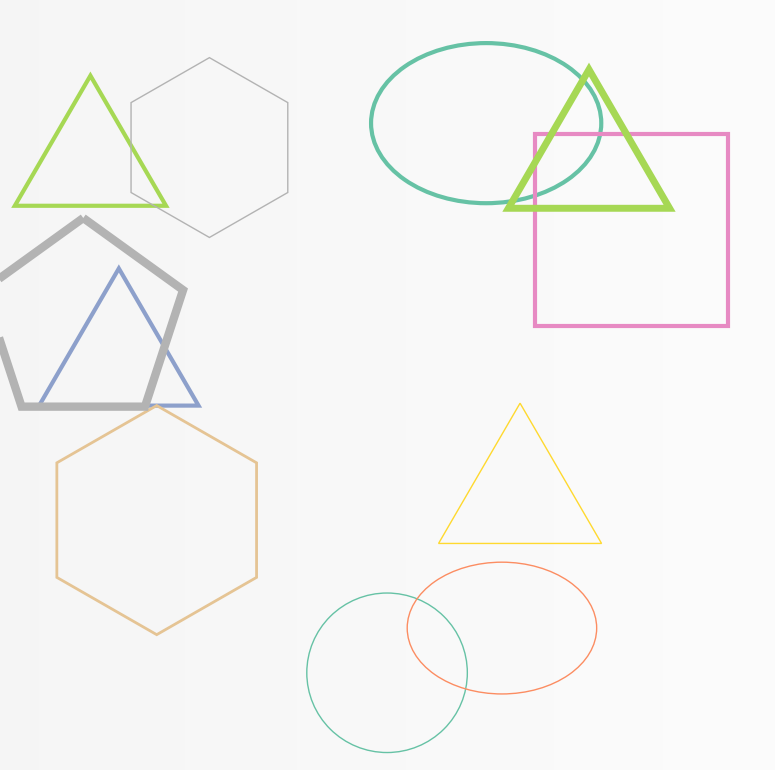[{"shape": "oval", "thickness": 1.5, "radius": 0.74, "center": [0.627, 0.84]}, {"shape": "circle", "thickness": 0.5, "radius": 0.52, "center": [0.499, 0.126]}, {"shape": "oval", "thickness": 0.5, "radius": 0.61, "center": [0.648, 0.184]}, {"shape": "triangle", "thickness": 1.5, "radius": 0.59, "center": [0.153, 0.533]}, {"shape": "square", "thickness": 1.5, "radius": 0.62, "center": [0.815, 0.702]}, {"shape": "triangle", "thickness": 2.5, "radius": 0.6, "center": [0.76, 0.79]}, {"shape": "triangle", "thickness": 1.5, "radius": 0.56, "center": [0.117, 0.789]}, {"shape": "triangle", "thickness": 0.5, "radius": 0.61, "center": [0.671, 0.355]}, {"shape": "hexagon", "thickness": 1, "radius": 0.74, "center": [0.202, 0.325]}, {"shape": "pentagon", "thickness": 3, "radius": 0.68, "center": [0.107, 0.581]}, {"shape": "hexagon", "thickness": 0.5, "radius": 0.58, "center": [0.27, 0.808]}]